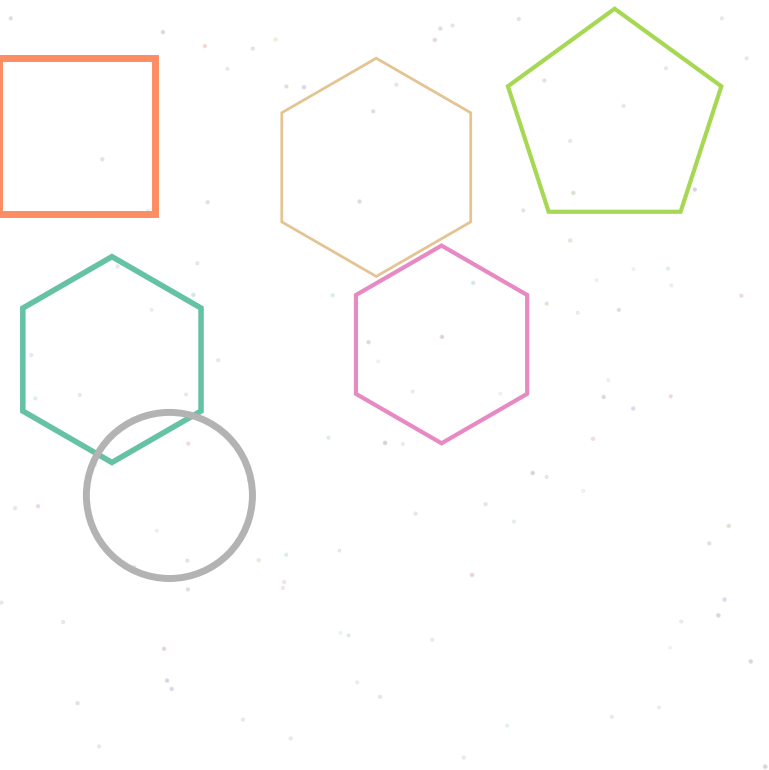[{"shape": "hexagon", "thickness": 2, "radius": 0.67, "center": [0.145, 0.533]}, {"shape": "square", "thickness": 2.5, "radius": 0.51, "center": [0.1, 0.824]}, {"shape": "hexagon", "thickness": 1.5, "radius": 0.64, "center": [0.573, 0.553]}, {"shape": "pentagon", "thickness": 1.5, "radius": 0.73, "center": [0.798, 0.843]}, {"shape": "hexagon", "thickness": 1, "radius": 0.71, "center": [0.489, 0.783]}, {"shape": "circle", "thickness": 2.5, "radius": 0.54, "center": [0.22, 0.357]}]